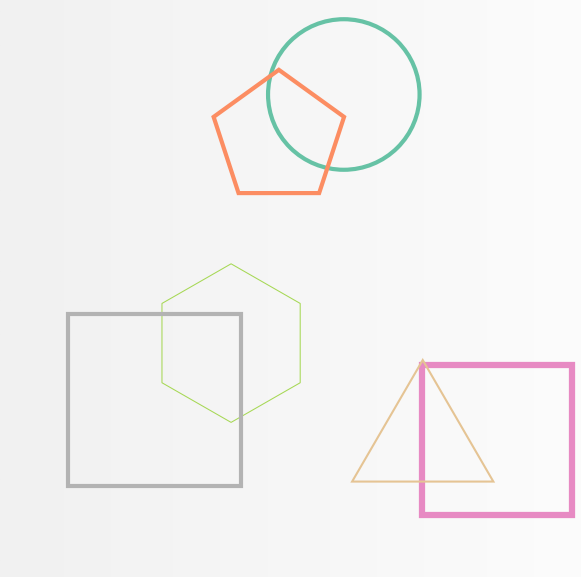[{"shape": "circle", "thickness": 2, "radius": 0.65, "center": [0.591, 0.836]}, {"shape": "pentagon", "thickness": 2, "radius": 0.59, "center": [0.48, 0.76]}, {"shape": "square", "thickness": 3, "radius": 0.65, "center": [0.855, 0.237]}, {"shape": "hexagon", "thickness": 0.5, "radius": 0.69, "center": [0.398, 0.405]}, {"shape": "triangle", "thickness": 1, "radius": 0.7, "center": [0.727, 0.235]}, {"shape": "square", "thickness": 2, "radius": 0.74, "center": [0.266, 0.307]}]